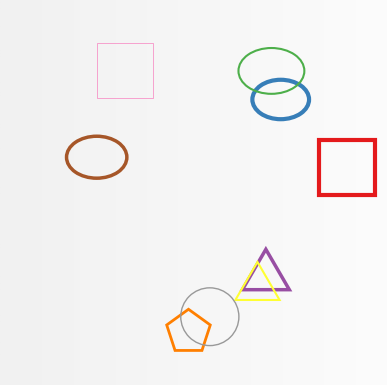[{"shape": "square", "thickness": 3, "radius": 0.36, "center": [0.896, 0.565]}, {"shape": "oval", "thickness": 3, "radius": 0.37, "center": [0.724, 0.742]}, {"shape": "oval", "thickness": 1.5, "radius": 0.43, "center": [0.7, 0.816]}, {"shape": "triangle", "thickness": 2.5, "radius": 0.35, "center": [0.686, 0.282]}, {"shape": "pentagon", "thickness": 2, "radius": 0.3, "center": [0.486, 0.138]}, {"shape": "triangle", "thickness": 1.5, "radius": 0.33, "center": [0.664, 0.254]}, {"shape": "oval", "thickness": 2.5, "radius": 0.39, "center": [0.25, 0.592]}, {"shape": "square", "thickness": 0.5, "radius": 0.36, "center": [0.322, 0.816]}, {"shape": "circle", "thickness": 1, "radius": 0.38, "center": [0.541, 0.177]}]